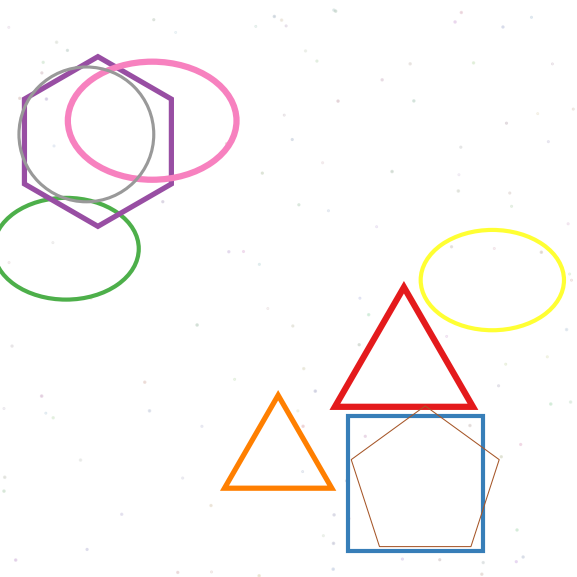[{"shape": "triangle", "thickness": 3, "radius": 0.69, "center": [0.699, 0.364]}, {"shape": "square", "thickness": 2, "radius": 0.58, "center": [0.719, 0.162]}, {"shape": "oval", "thickness": 2, "radius": 0.63, "center": [0.114, 0.568]}, {"shape": "hexagon", "thickness": 2.5, "radius": 0.73, "center": [0.17, 0.754]}, {"shape": "triangle", "thickness": 2.5, "radius": 0.54, "center": [0.482, 0.207]}, {"shape": "oval", "thickness": 2, "radius": 0.62, "center": [0.853, 0.514]}, {"shape": "pentagon", "thickness": 0.5, "radius": 0.67, "center": [0.736, 0.162]}, {"shape": "oval", "thickness": 3, "radius": 0.73, "center": [0.264, 0.79]}, {"shape": "circle", "thickness": 1.5, "radius": 0.58, "center": [0.15, 0.766]}]